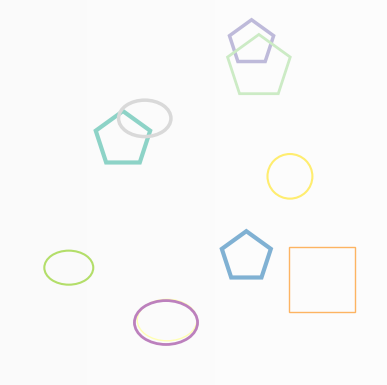[{"shape": "pentagon", "thickness": 3, "radius": 0.37, "center": [0.317, 0.638]}, {"shape": "oval", "thickness": 1, "radius": 0.38, "center": [0.431, 0.169]}, {"shape": "pentagon", "thickness": 2.5, "radius": 0.3, "center": [0.649, 0.889]}, {"shape": "pentagon", "thickness": 3, "radius": 0.33, "center": [0.636, 0.333]}, {"shape": "square", "thickness": 1, "radius": 0.42, "center": [0.832, 0.274]}, {"shape": "oval", "thickness": 1.5, "radius": 0.32, "center": [0.178, 0.305]}, {"shape": "oval", "thickness": 2.5, "radius": 0.34, "center": [0.374, 0.693]}, {"shape": "oval", "thickness": 2, "radius": 0.41, "center": [0.428, 0.162]}, {"shape": "pentagon", "thickness": 2, "radius": 0.43, "center": [0.668, 0.825]}, {"shape": "circle", "thickness": 1.5, "radius": 0.29, "center": [0.748, 0.542]}]